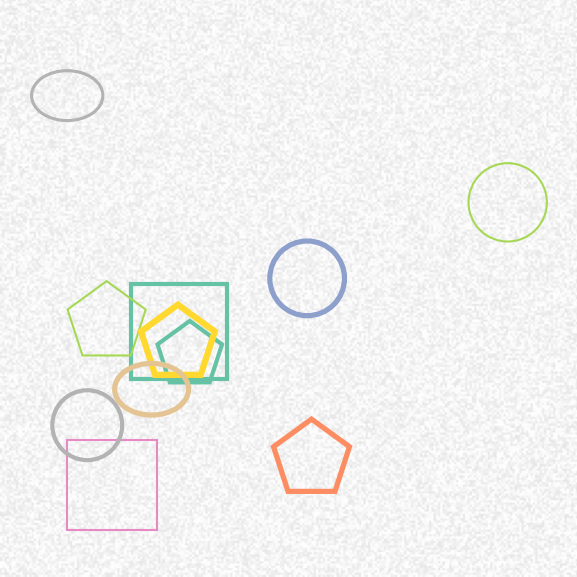[{"shape": "pentagon", "thickness": 2, "radius": 0.29, "center": [0.329, 0.385]}, {"shape": "square", "thickness": 2, "radius": 0.41, "center": [0.309, 0.425]}, {"shape": "pentagon", "thickness": 2.5, "radius": 0.35, "center": [0.539, 0.204]}, {"shape": "circle", "thickness": 2.5, "radius": 0.32, "center": [0.532, 0.517]}, {"shape": "square", "thickness": 1, "radius": 0.39, "center": [0.194, 0.159]}, {"shape": "pentagon", "thickness": 1, "radius": 0.36, "center": [0.185, 0.441]}, {"shape": "circle", "thickness": 1, "radius": 0.34, "center": [0.879, 0.649]}, {"shape": "pentagon", "thickness": 3, "radius": 0.34, "center": [0.308, 0.404]}, {"shape": "oval", "thickness": 2.5, "radius": 0.32, "center": [0.263, 0.325]}, {"shape": "circle", "thickness": 2, "radius": 0.3, "center": [0.151, 0.263]}, {"shape": "oval", "thickness": 1.5, "radius": 0.31, "center": [0.116, 0.834]}]